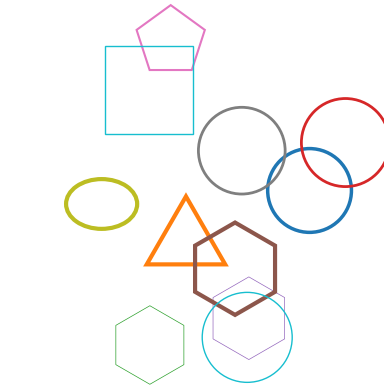[{"shape": "circle", "thickness": 2.5, "radius": 0.54, "center": [0.804, 0.505]}, {"shape": "triangle", "thickness": 3, "radius": 0.59, "center": [0.483, 0.372]}, {"shape": "hexagon", "thickness": 0.5, "radius": 0.51, "center": [0.389, 0.104]}, {"shape": "circle", "thickness": 2, "radius": 0.57, "center": [0.897, 0.63]}, {"shape": "hexagon", "thickness": 0.5, "radius": 0.54, "center": [0.646, 0.173]}, {"shape": "hexagon", "thickness": 3, "radius": 0.6, "center": [0.611, 0.302]}, {"shape": "pentagon", "thickness": 1.5, "radius": 0.47, "center": [0.443, 0.894]}, {"shape": "circle", "thickness": 2, "radius": 0.56, "center": [0.628, 0.609]}, {"shape": "oval", "thickness": 3, "radius": 0.46, "center": [0.264, 0.47]}, {"shape": "circle", "thickness": 1, "radius": 0.58, "center": [0.642, 0.124]}, {"shape": "square", "thickness": 1, "radius": 0.57, "center": [0.387, 0.766]}]